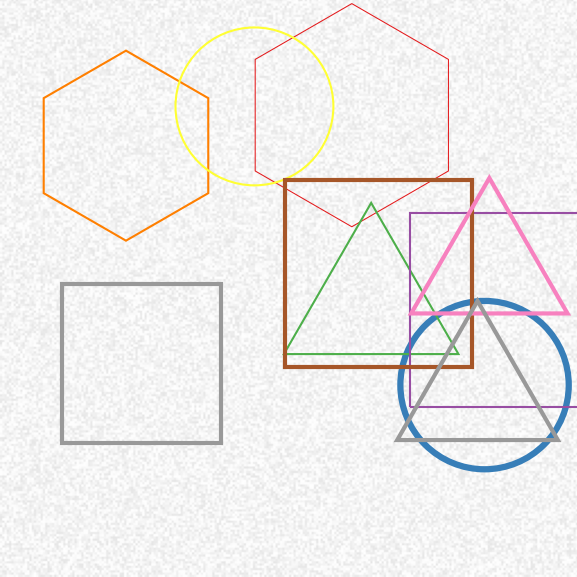[{"shape": "hexagon", "thickness": 0.5, "radius": 0.97, "center": [0.609, 0.8]}, {"shape": "circle", "thickness": 3, "radius": 0.73, "center": [0.839, 0.332]}, {"shape": "triangle", "thickness": 1, "radius": 0.87, "center": [0.643, 0.473]}, {"shape": "square", "thickness": 1, "radius": 0.84, "center": [0.879, 0.462]}, {"shape": "hexagon", "thickness": 1, "radius": 0.82, "center": [0.218, 0.747]}, {"shape": "circle", "thickness": 1, "radius": 0.68, "center": [0.441, 0.815]}, {"shape": "square", "thickness": 2, "radius": 0.81, "center": [0.656, 0.525]}, {"shape": "triangle", "thickness": 2, "radius": 0.78, "center": [0.847, 0.535]}, {"shape": "square", "thickness": 2, "radius": 0.69, "center": [0.245, 0.37]}, {"shape": "triangle", "thickness": 2, "radius": 0.8, "center": [0.827, 0.317]}]